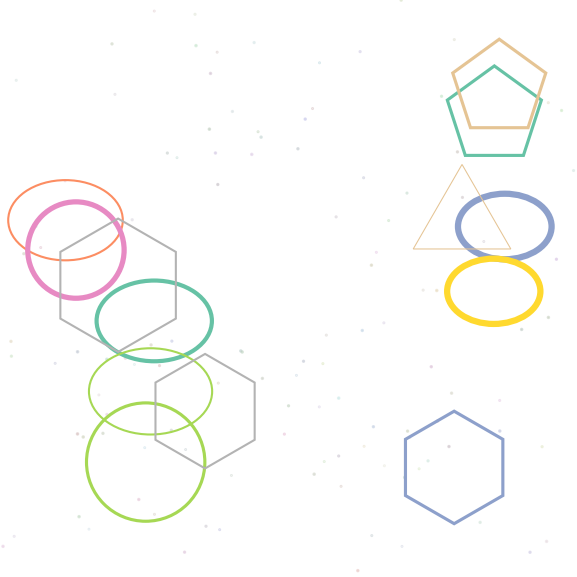[{"shape": "pentagon", "thickness": 1.5, "radius": 0.43, "center": [0.856, 0.799]}, {"shape": "oval", "thickness": 2, "radius": 0.5, "center": [0.267, 0.443]}, {"shape": "oval", "thickness": 1, "radius": 0.5, "center": [0.113, 0.618]}, {"shape": "hexagon", "thickness": 1.5, "radius": 0.49, "center": [0.786, 0.19]}, {"shape": "oval", "thickness": 3, "radius": 0.41, "center": [0.874, 0.607]}, {"shape": "circle", "thickness": 2.5, "radius": 0.42, "center": [0.131, 0.566]}, {"shape": "circle", "thickness": 1.5, "radius": 0.51, "center": [0.252, 0.199]}, {"shape": "oval", "thickness": 1, "radius": 0.53, "center": [0.261, 0.321]}, {"shape": "oval", "thickness": 3, "radius": 0.4, "center": [0.855, 0.495]}, {"shape": "triangle", "thickness": 0.5, "radius": 0.49, "center": [0.8, 0.617]}, {"shape": "pentagon", "thickness": 1.5, "radius": 0.42, "center": [0.865, 0.847]}, {"shape": "hexagon", "thickness": 1, "radius": 0.5, "center": [0.355, 0.287]}, {"shape": "hexagon", "thickness": 1, "radius": 0.58, "center": [0.205, 0.505]}]